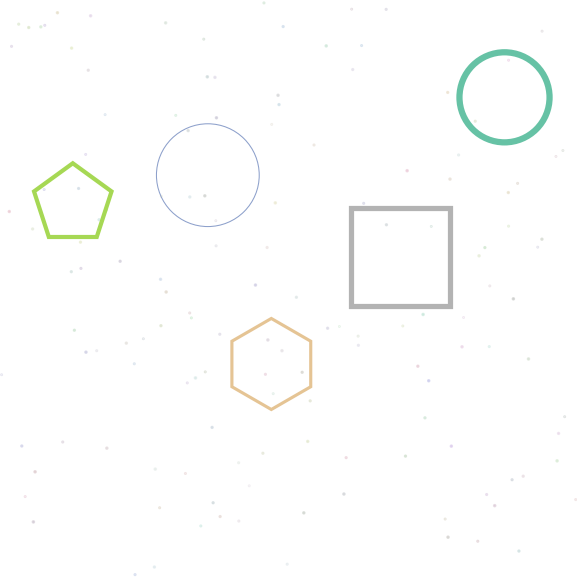[{"shape": "circle", "thickness": 3, "radius": 0.39, "center": [0.874, 0.831]}, {"shape": "circle", "thickness": 0.5, "radius": 0.44, "center": [0.36, 0.696]}, {"shape": "pentagon", "thickness": 2, "radius": 0.35, "center": [0.126, 0.646]}, {"shape": "hexagon", "thickness": 1.5, "radius": 0.39, "center": [0.47, 0.369]}, {"shape": "square", "thickness": 2.5, "radius": 0.43, "center": [0.694, 0.555]}]